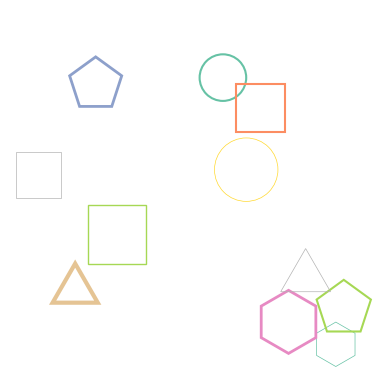[{"shape": "hexagon", "thickness": 0.5, "radius": 0.29, "center": [0.872, 0.106]}, {"shape": "circle", "thickness": 1.5, "radius": 0.3, "center": [0.579, 0.798]}, {"shape": "square", "thickness": 1.5, "radius": 0.31, "center": [0.677, 0.719]}, {"shape": "pentagon", "thickness": 2, "radius": 0.36, "center": [0.249, 0.781]}, {"shape": "hexagon", "thickness": 2, "radius": 0.41, "center": [0.749, 0.164]}, {"shape": "pentagon", "thickness": 1.5, "radius": 0.37, "center": [0.893, 0.199]}, {"shape": "square", "thickness": 1, "radius": 0.38, "center": [0.303, 0.391]}, {"shape": "circle", "thickness": 0.5, "radius": 0.41, "center": [0.64, 0.559]}, {"shape": "triangle", "thickness": 3, "radius": 0.34, "center": [0.195, 0.248]}, {"shape": "triangle", "thickness": 0.5, "radius": 0.37, "center": [0.794, 0.28]}, {"shape": "square", "thickness": 0.5, "radius": 0.3, "center": [0.1, 0.545]}]